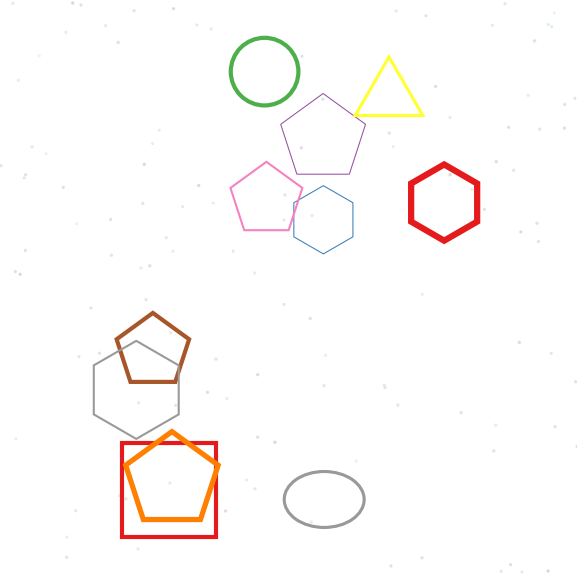[{"shape": "hexagon", "thickness": 3, "radius": 0.33, "center": [0.769, 0.648]}, {"shape": "square", "thickness": 2, "radius": 0.41, "center": [0.292, 0.151]}, {"shape": "hexagon", "thickness": 0.5, "radius": 0.3, "center": [0.56, 0.619]}, {"shape": "circle", "thickness": 2, "radius": 0.29, "center": [0.458, 0.875]}, {"shape": "pentagon", "thickness": 0.5, "radius": 0.39, "center": [0.56, 0.76]}, {"shape": "pentagon", "thickness": 2.5, "radius": 0.42, "center": [0.298, 0.168]}, {"shape": "triangle", "thickness": 1.5, "radius": 0.34, "center": [0.674, 0.833]}, {"shape": "pentagon", "thickness": 2, "radius": 0.33, "center": [0.265, 0.391]}, {"shape": "pentagon", "thickness": 1, "radius": 0.33, "center": [0.461, 0.653]}, {"shape": "hexagon", "thickness": 1, "radius": 0.42, "center": [0.236, 0.324]}, {"shape": "oval", "thickness": 1.5, "radius": 0.35, "center": [0.561, 0.134]}]